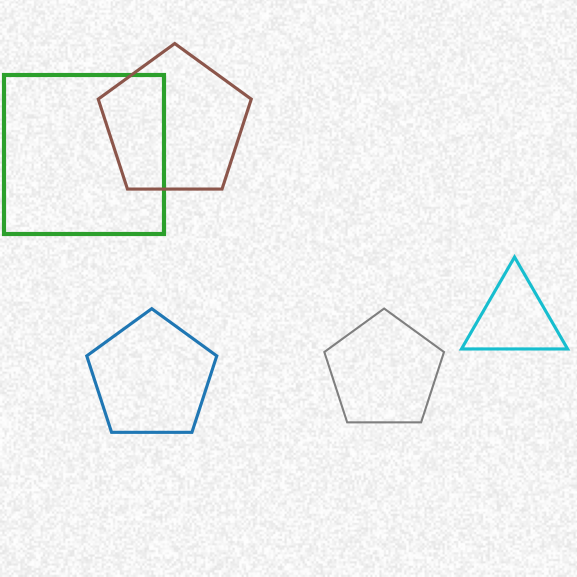[{"shape": "pentagon", "thickness": 1.5, "radius": 0.59, "center": [0.263, 0.346]}, {"shape": "square", "thickness": 2, "radius": 0.69, "center": [0.145, 0.732]}, {"shape": "pentagon", "thickness": 1.5, "radius": 0.7, "center": [0.303, 0.784]}, {"shape": "pentagon", "thickness": 1, "radius": 0.54, "center": [0.665, 0.356]}, {"shape": "triangle", "thickness": 1.5, "radius": 0.53, "center": [0.891, 0.448]}]